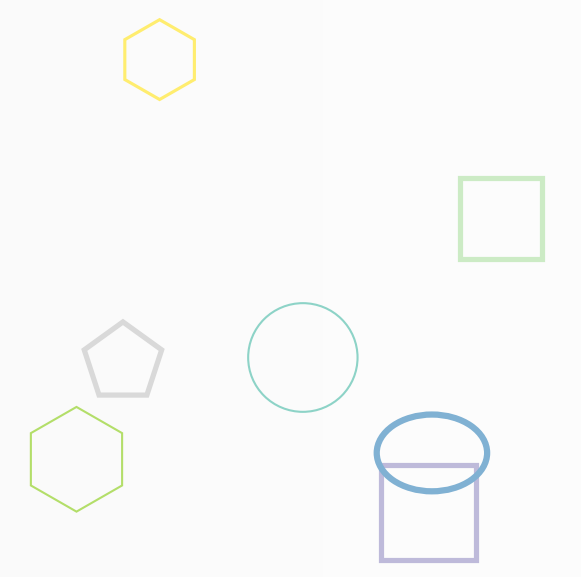[{"shape": "circle", "thickness": 1, "radius": 0.47, "center": [0.521, 0.38]}, {"shape": "square", "thickness": 2.5, "radius": 0.41, "center": [0.737, 0.111]}, {"shape": "oval", "thickness": 3, "radius": 0.47, "center": [0.743, 0.215]}, {"shape": "hexagon", "thickness": 1, "radius": 0.45, "center": [0.132, 0.204]}, {"shape": "pentagon", "thickness": 2.5, "radius": 0.35, "center": [0.212, 0.372]}, {"shape": "square", "thickness": 2.5, "radius": 0.35, "center": [0.862, 0.621]}, {"shape": "hexagon", "thickness": 1.5, "radius": 0.35, "center": [0.275, 0.896]}]